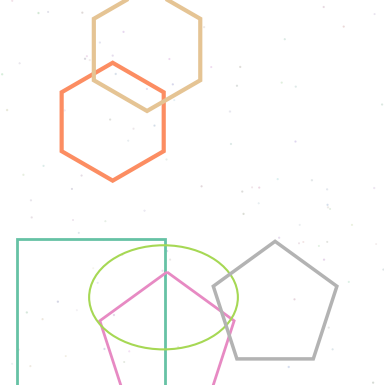[{"shape": "square", "thickness": 2, "radius": 0.96, "center": [0.237, 0.187]}, {"shape": "hexagon", "thickness": 3, "radius": 0.77, "center": [0.293, 0.684]}, {"shape": "pentagon", "thickness": 2, "radius": 0.92, "center": [0.434, 0.11]}, {"shape": "oval", "thickness": 1.5, "radius": 0.97, "center": [0.425, 0.228]}, {"shape": "hexagon", "thickness": 3, "radius": 0.8, "center": [0.382, 0.871]}, {"shape": "pentagon", "thickness": 2.5, "radius": 0.84, "center": [0.715, 0.204]}]